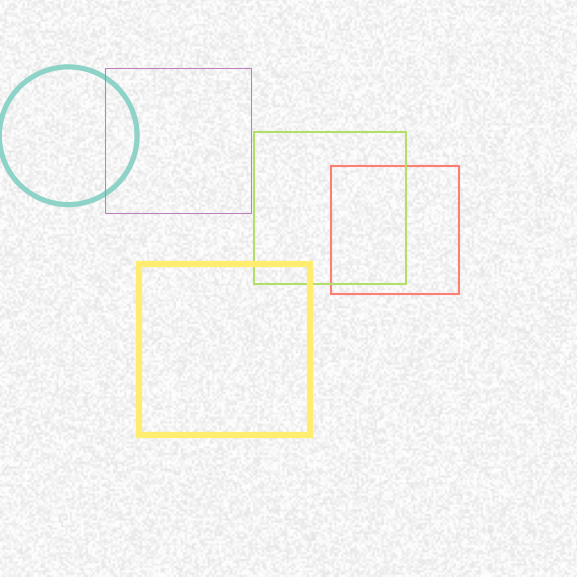[{"shape": "circle", "thickness": 2.5, "radius": 0.6, "center": [0.118, 0.764]}, {"shape": "square", "thickness": 1, "radius": 0.55, "center": [0.684, 0.601]}, {"shape": "square", "thickness": 1, "radius": 0.66, "center": [0.571, 0.638]}, {"shape": "square", "thickness": 0.5, "radius": 0.63, "center": [0.309, 0.756]}, {"shape": "square", "thickness": 3, "radius": 0.74, "center": [0.389, 0.394]}]